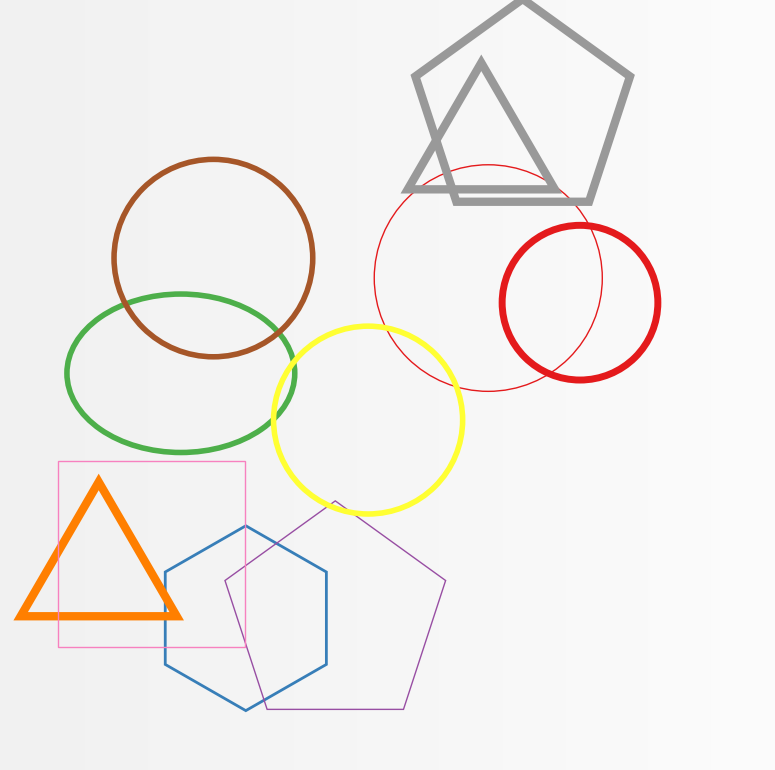[{"shape": "circle", "thickness": 2.5, "radius": 0.5, "center": [0.748, 0.607]}, {"shape": "circle", "thickness": 0.5, "radius": 0.74, "center": [0.63, 0.639]}, {"shape": "hexagon", "thickness": 1, "radius": 0.6, "center": [0.317, 0.197]}, {"shape": "oval", "thickness": 2, "radius": 0.73, "center": [0.233, 0.515]}, {"shape": "pentagon", "thickness": 0.5, "radius": 0.75, "center": [0.433, 0.2]}, {"shape": "triangle", "thickness": 3, "radius": 0.58, "center": [0.127, 0.258]}, {"shape": "circle", "thickness": 2, "radius": 0.61, "center": [0.475, 0.454]}, {"shape": "circle", "thickness": 2, "radius": 0.64, "center": [0.275, 0.665]}, {"shape": "square", "thickness": 0.5, "radius": 0.6, "center": [0.196, 0.28]}, {"shape": "triangle", "thickness": 3, "radius": 0.55, "center": [0.621, 0.809]}, {"shape": "pentagon", "thickness": 3, "radius": 0.73, "center": [0.674, 0.856]}]